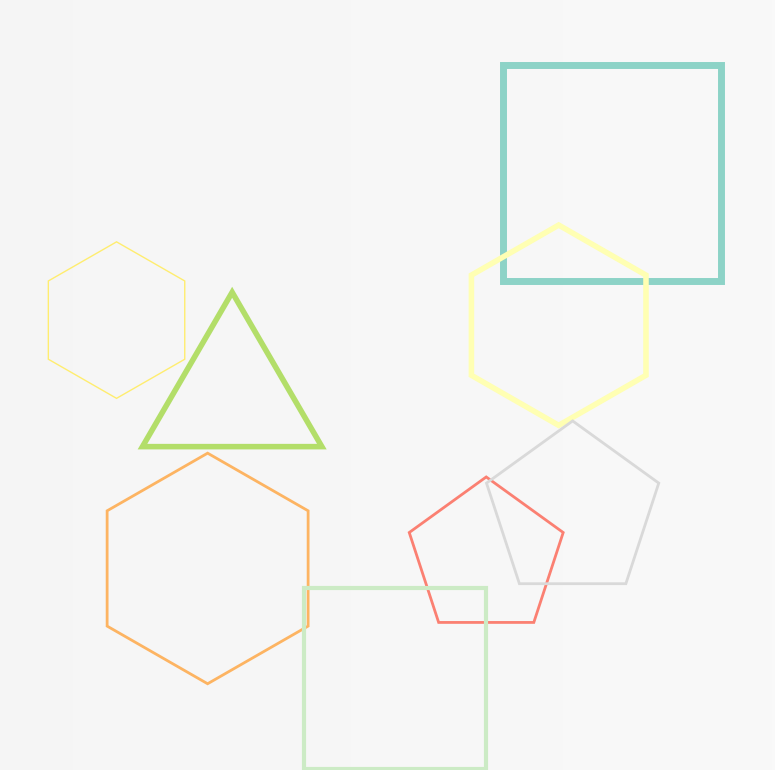[{"shape": "square", "thickness": 2.5, "radius": 0.7, "center": [0.789, 0.775]}, {"shape": "hexagon", "thickness": 2, "radius": 0.65, "center": [0.721, 0.578]}, {"shape": "pentagon", "thickness": 1, "radius": 0.52, "center": [0.627, 0.276]}, {"shape": "hexagon", "thickness": 1, "radius": 0.75, "center": [0.268, 0.262]}, {"shape": "triangle", "thickness": 2, "radius": 0.67, "center": [0.3, 0.487]}, {"shape": "pentagon", "thickness": 1, "radius": 0.58, "center": [0.739, 0.336]}, {"shape": "square", "thickness": 1.5, "radius": 0.59, "center": [0.51, 0.119]}, {"shape": "hexagon", "thickness": 0.5, "radius": 0.51, "center": [0.15, 0.584]}]